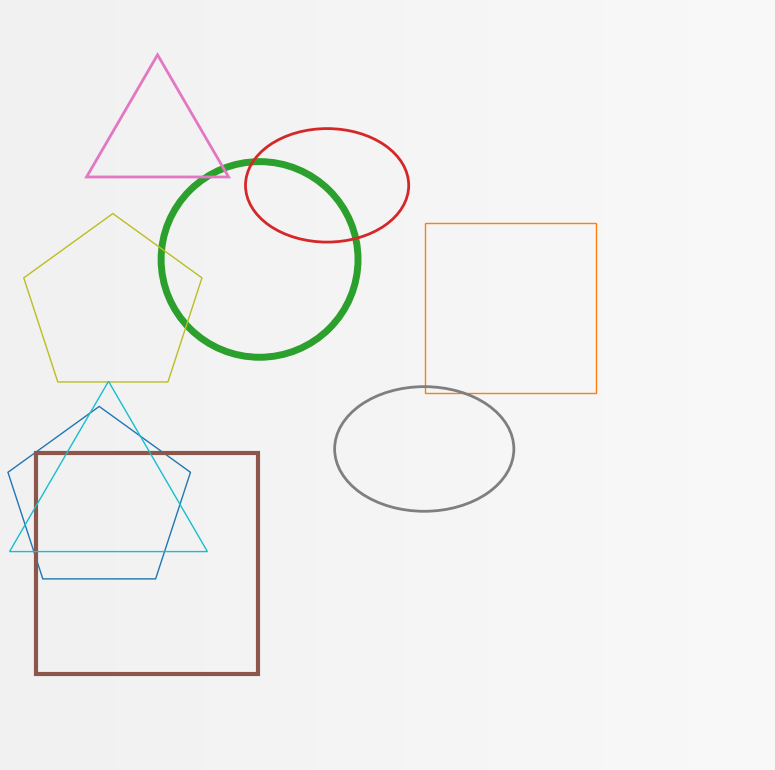[{"shape": "pentagon", "thickness": 0.5, "radius": 0.62, "center": [0.128, 0.348]}, {"shape": "square", "thickness": 0.5, "radius": 0.55, "center": [0.658, 0.6]}, {"shape": "circle", "thickness": 2.5, "radius": 0.64, "center": [0.335, 0.663]}, {"shape": "oval", "thickness": 1, "radius": 0.53, "center": [0.422, 0.759]}, {"shape": "square", "thickness": 1.5, "radius": 0.72, "center": [0.19, 0.268]}, {"shape": "triangle", "thickness": 1, "radius": 0.53, "center": [0.203, 0.823]}, {"shape": "oval", "thickness": 1, "radius": 0.58, "center": [0.547, 0.417]}, {"shape": "pentagon", "thickness": 0.5, "radius": 0.6, "center": [0.146, 0.602]}, {"shape": "triangle", "thickness": 0.5, "radius": 0.74, "center": [0.14, 0.357]}]